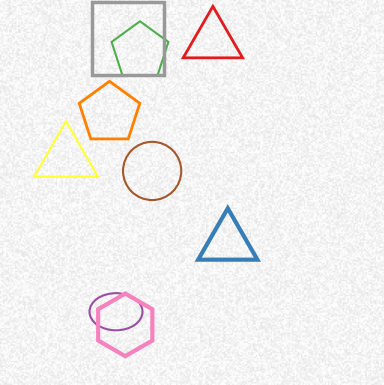[{"shape": "triangle", "thickness": 2, "radius": 0.45, "center": [0.553, 0.894]}, {"shape": "triangle", "thickness": 3, "radius": 0.44, "center": [0.592, 0.37]}, {"shape": "pentagon", "thickness": 1.5, "radius": 0.39, "center": [0.364, 0.867]}, {"shape": "oval", "thickness": 1.5, "radius": 0.34, "center": [0.301, 0.19]}, {"shape": "pentagon", "thickness": 2, "radius": 0.41, "center": [0.284, 0.706]}, {"shape": "triangle", "thickness": 1.5, "radius": 0.48, "center": [0.172, 0.589]}, {"shape": "circle", "thickness": 1.5, "radius": 0.38, "center": [0.395, 0.556]}, {"shape": "hexagon", "thickness": 3, "radius": 0.41, "center": [0.325, 0.156]}, {"shape": "square", "thickness": 2.5, "radius": 0.47, "center": [0.332, 0.9]}]